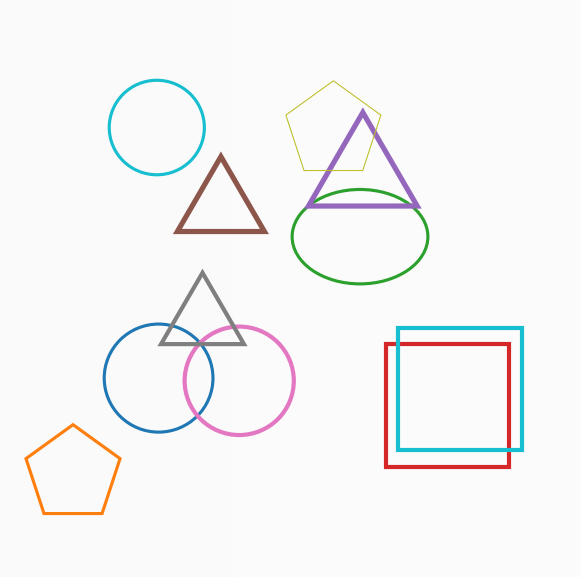[{"shape": "circle", "thickness": 1.5, "radius": 0.47, "center": [0.273, 0.344]}, {"shape": "pentagon", "thickness": 1.5, "radius": 0.43, "center": [0.126, 0.179]}, {"shape": "oval", "thickness": 1.5, "radius": 0.58, "center": [0.619, 0.589]}, {"shape": "square", "thickness": 2, "radius": 0.53, "center": [0.77, 0.297]}, {"shape": "triangle", "thickness": 2.5, "radius": 0.54, "center": [0.624, 0.696]}, {"shape": "triangle", "thickness": 2.5, "radius": 0.43, "center": [0.38, 0.641]}, {"shape": "circle", "thickness": 2, "radius": 0.47, "center": [0.412, 0.34]}, {"shape": "triangle", "thickness": 2, "radius": 0.41, "center": [0.348, 0.444]}, {"shape": "pentagon", "thickness": 0.5, "radius": 0.43, "center": [0.574, 0.773]}, {"shape": "square", "thickness": 2, "radius": 0.53, "center": [0.791, 0.325]}, {"shape": "circle", "thickness": 1.5, "radius": 0.41, "center": [0.27, 0.778]}]